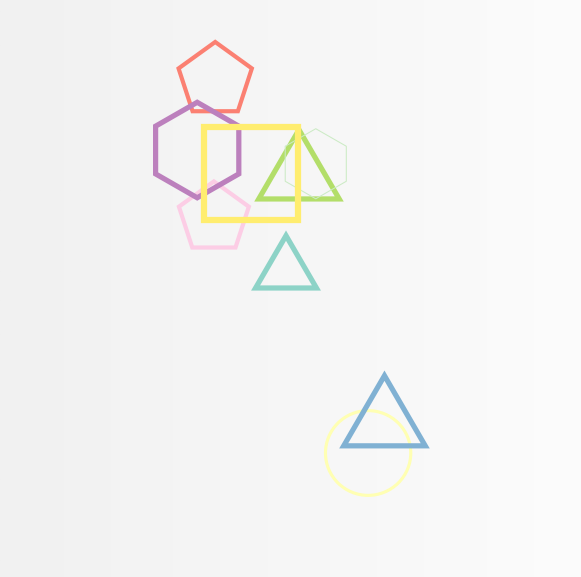[{"shape": "triangle", "thickness": 2.5, "radius": 0.3, "center": [0.492, 0.531]}, {"shape": "circle", "thickness": 1.5, "radius": 0.37, "center": [0.633, 0.215]}, {"shape": "pentagon", "thickness": 2, "radius": 0.33, "center": [0.37, 0.86]}, {"shape": "triangle", "thickness": 2.5, "radius": 0.4, "center": [0.661, 0.268]}, {"shape": "triangle", "thickness": 2.5, "radius": 0.4, "center": [0.514, 0.695]}, {"shape": "pentagon", "thickness": 2, "radius": 0.32, "center": [0.368, 0.622]}, {"shape": "hexagon", "thickness": 2.5, "radius": 0.41, "center": [0.339, 0.739]}, {"shape": "hexagon", "thickness": 0.5, "radius": 0.3, "center": [0.543, 0.716]}, {"shape": "square", "thickness": 3, "radius": 0.4, "center": [0.431, 0.699]}]